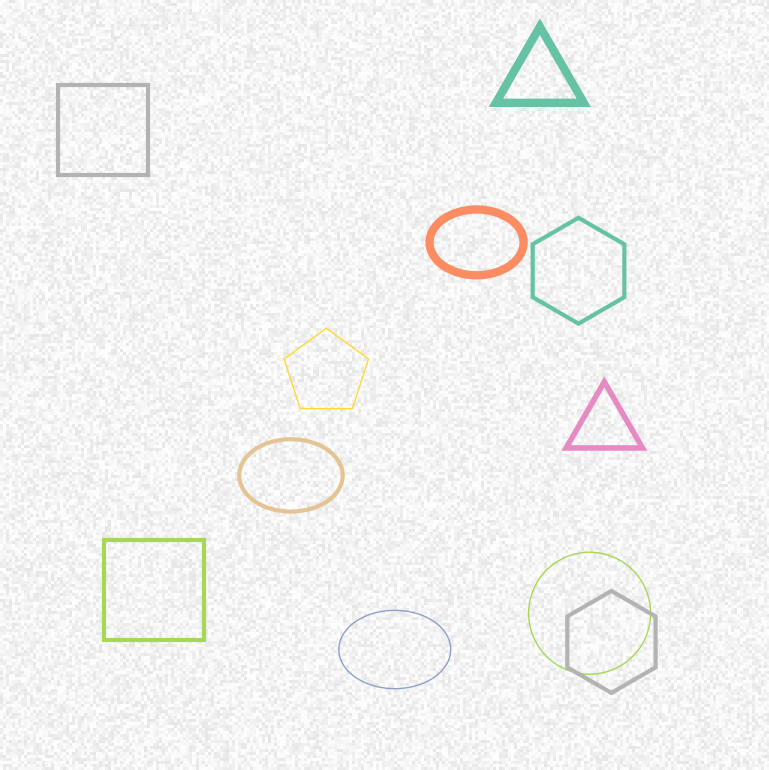[{"shape": "triangle", "thickness": 3, "radius": 0.33, "center": [0.701, 0.899]}, {"shape": "hexagon", "thickness": 1.5, "radius": 0.34, "center": [0.751, 0.648]}, {"shape": "oval", "thickness": 3, "radius": 0.31, "center": [0.619, 0.685]}, {"shape": "oval", "thickness": 0.5, "radius": 0.36, "center": [0.513, 0.156]}, {"shape": "triangle", "thickness": 2, "radius": 0.29, "center": [0.785, 0.447]}, {"shape": "square", "thickness": 1.5, "radius": 0.33, "center": [0.2, 0.234]}, {"shape": "circle", "thickness": 0.5, "radius": 0.4, "center": [0.766, 0.204]}, {"shape": "pentagon", "thickness": 0.5, "radius": 0.29, "center": [0.424, 0.516]}, {"shape": "oval", "thickness": 1.5, "radius": 0.34, "center": [0.378, 0.383]}, {"shape": "hexagon", "thickness": 1.5, "radius": 0.33, "center": [0.794, 0.166]}, {"shape": "square", "thickness": 1.5, "radius": 0.29, "center": [0.134, 0.831]}]